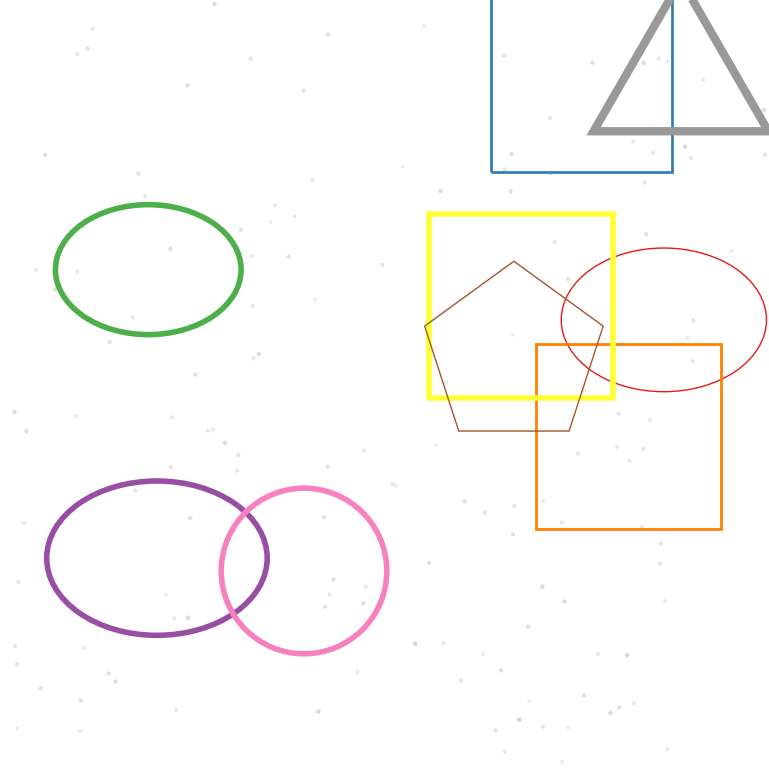[{"shape": "oval", "thickness": 0.5, "radius": 0.67, "center": [0.862, 0.585]}, {"shape": "square", "thickness": 1, "radius": 0.59, "center": [0.755, 0.894]}, {"shape": "oval", "thickness": 2, "radius": 0.6, "center": [0.193, 0.65]}, {"shape": "oval", "thickness": 2, "radius": 0.72, "center": [0.204, 0.275]}, {"shape": "square", "thickness": 1, "radius": 0.6, "center": [0.816, 0.433]}, {"shape": "square", "thickness": 2, "radius": 0.6, "center": [0.676, 0.603]}, {"shape": "pentagon", "thickness": 0.5, "radius": 0.61, "center": [0.667, 0.539]}, {"shape": "circle", "thickness": 2, "radius": 0.54, "center": [0.395, 0.258]}, {"shape": "triangle", "thickness": 3, "radius": 0.65, "center": [0.884, 0.895]}]